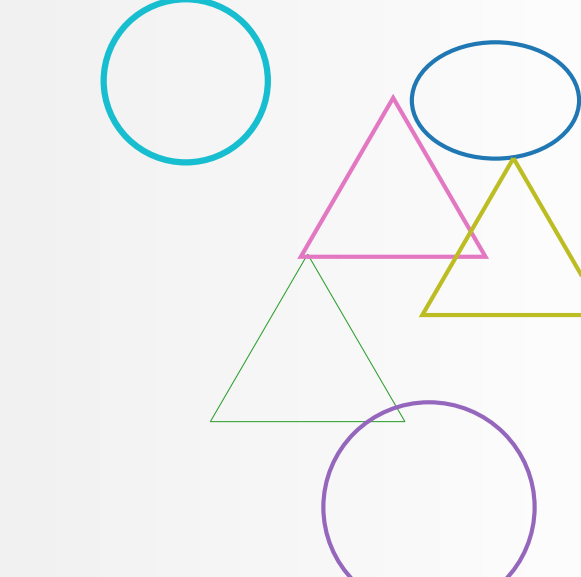[{"shape": "oval", "thickness": 2, "radius": 0.72, "center": [0.852, 0.825]}, {"shape": "triangle", "thickness": 0.5, "radius": 0.97, "center": [0.529, 0.366]}, {"shape": "circle", "thickness": 2, "radius": 0.91, "center": [0.738, 0.121]}, {"shape": "triangle", "thickness": 2, "radius": 0.92, "center": [0.676, 0.646]}, {"shape": "triangle", "thickness": 2, "radius": 0.91, "center": [0.883, 0.544]}, {"shape": "circle", "thickness": 3, "radius": 0.71, "center": [0.32, 0.859]}]